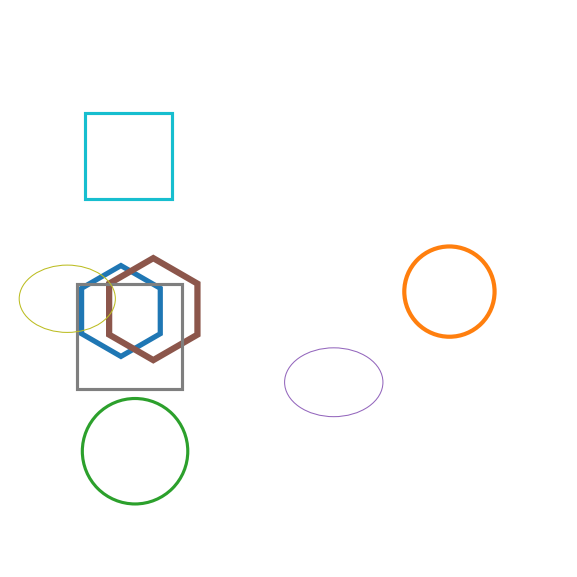[{"shape": "hexagon", "thickness": 2.5, "radius": 0.39, "center": [0.209, 0.461]}, {"shape": "circle", "thickness": 2, "radius": 0.39, "center": [0.778, 0.494]}, {"shape": "circle", "thickness": 1.5, "radius": 0.46, "center": [0.234, 0.218]}, {"shape": "oval", "thickness": 0.5, "radius": 0.43, "center": [0.578, 0.337]}, {"shape": "hexagon", "thickness": 3, "radius": 0.44, "center": [0.265, 0.464]}, {"shape": "square", "thickness": 1.5, "radius": 0.46, "center": [0.224, 0.416]}, {"shape": "oval", "thickness": 0.5, "radius": 0.42, "center": [0.116, 0.482]}, {"shape": "square", "thickness": 1.5, "radius": 0.37, "center": [0.222, 0.729]}]